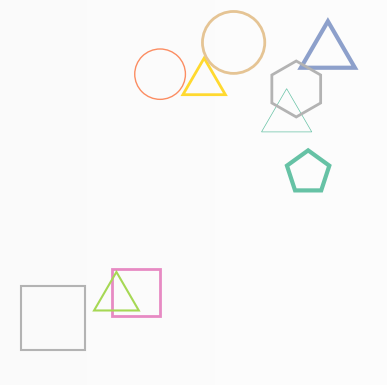[{"shape": "triangle", "thickness": 0.5, "radius": 0.37, "center": [0.74, 0.695]}, {"shape": "pentagon", "thickness": 3, "radius": 0.29, "center": [0.795, 0.552]}, {"shape": "circle", "thickness": 1, "radius": 0.33, "center": [0.413, 0.807]}, {"shape": "triangle", "thickness": 3, "radius": 0.4, "center": [0.846, 0.864]}, {"shape": "square", "thickness": 2, "radius": 0.31, "center": [0.35, 0.24]}, {"shape": "triangle", "thickness": 1.5, "radius": 0.33, "center": [0.3, 0.227]}, {"shape": "triangle", "thickness": 2, "radius": 0.32, "center": [0.527, 0.786]}, {"shape": "circle", "thickness": 2, "radius": 0.4, "center": [0.603, 0.89]}, {"shape": "hexagon", "thickness": 2, "radius": 0.36, "center": [0.765, 0.769]}, {"shape": "square", "thickness": 1.5, "radius": 0.42, "center": [0.137, 0.173]}]